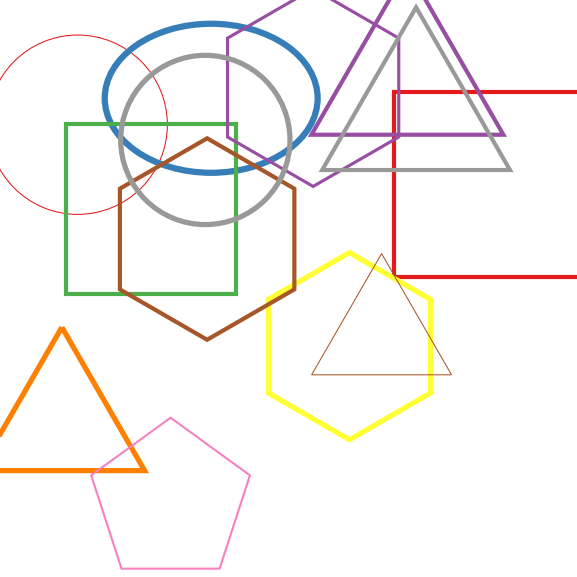[{"shape": "circle", "thickness": 0.5, "radius": 0.78, "center": [0.135, 0.783]}, {"shape": "square", "thickness": 2, "radius": 0.8, "center": [0.843, 0.68]}, {"shape": "oval", "thickness": 3, "radius": 0.92, "center": [0.366, 0.829]}, {"shape": "square", "thickness": 2, "radius": 0.74, "center": [0.261, 0.637]}, {"shape": "hexagon", "thickness": 1.5, "radius": 0.86, "center": [0.542, 0.847]}, {"shape": "triangle", "thickness": 2, "radius": 0.96, "center": [0.705, 0.862]}, {"shape": "triangle", "thickness": 2.5, "radius": 0.83, "center": [0.107, 0.267]}, {"shape": "hexagon", "thickness": 2.5, "radius": 0.81, "center": [0.605, 0.4]}, {"shape": "triangle", "thickness": 0.5, "radius": 0.7, "center": [0.661, 0.42]}, {"shape": "hexagon", "thickness": 2, "radius": 0.87, "center": [0.359, 0.585]}, {"shape": "pentagon", "thickness": 1, "radius": 0.72, "center": [0.295, 0.131]}, {"shape": "triangle", "thickness": 2, "radius": 0.94, "center": [0.72, 0.799]}, {"shape": "circle", "thickness": 2.5, "radius": 0.73, "center": [0.356, 0.757]}]